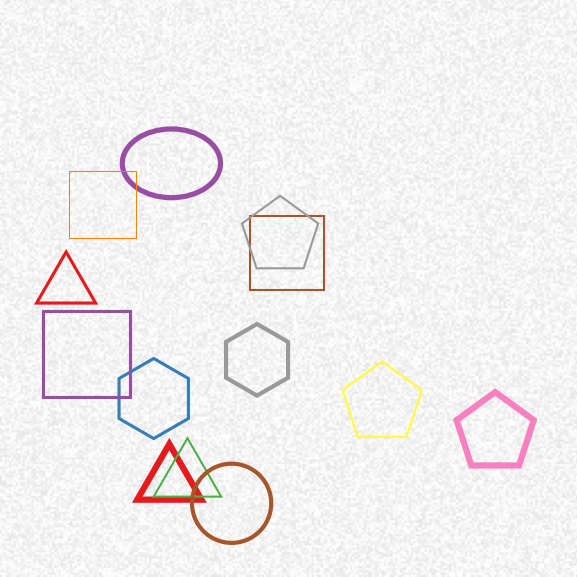[{"shape": "triangle", "thickness": 1.5, "radius": 0.3, "center": [0.115, 0.504]}, {"shape": "triangle", "thickness": 3, "radius": 0.32, "center": [0.293, 0.166]}, {"shape": "hexagon", "thickness": 1.5, "radius": 0.35, "center": [0.266, 0.309]}, {"shape": "triangle", "thickness": 1, "radius": 0.34, "center": [0.325, 0.173]}, {"shape": "square", "thickness": 1.5, "radius": 0.38, "center": [0.15, 0.386]}, {"shape": "oval", "thickness": 2.5, "radius": 0.43, "center": [0.297, 0.716]}, {"shape": "square", "thickness": 0.5, "radius": 0.29, "center": [0.177, 0.646]}, {"shape": "pentagon", "thickness": 1, "radius": 0.36, "center": [0.662, 0.301]}, {"shape": "circle", "thickness": 2, "radius": 0.34, "center": [0.401, 0.128]}, {"shape": "square", "thickness": 1, "radius": 0.32, "center": [0.496, 0.561]}, {"shape": "pentagon", "thickness": 3, "radius": 0.35, "center": [0.857, 0.25]}, {"shape": "pentagon", "thickness": 1, "radius": 0.35, "center": [0.485, 0.591]}, {"shape": "hexagon", "thickness": 2, "radius": 0.31, "center": [0.445, 0.376]}]